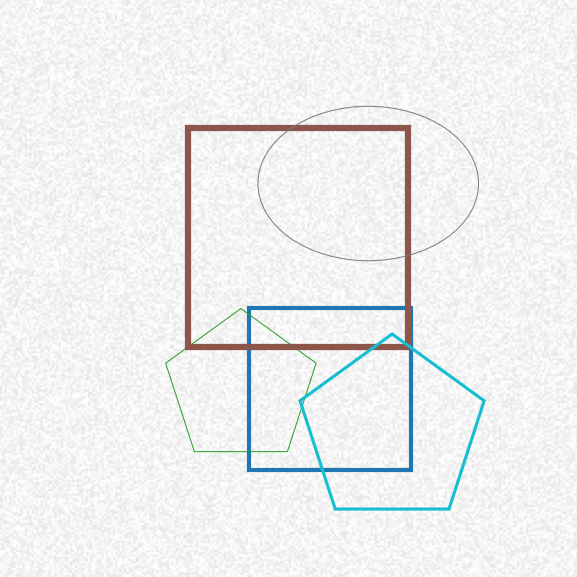[{"shape": "square", "thickness": 2, "radius": 0.7, "center": [0.572, 0.326]}, {"shape": "pentagon", "thickness": 0.5, "radius": 0.68, "center": [0.417, 0.328]}, {"shape": "square", "thickness": 3, "radius": 0.95, "center": [0.516, 0.588]}, {"shape": "oval", "thickness": 0.5, "radius": 0.96, "center": [0.638, 0.681]}, {"shape": "pentagon", "thickness": 1.5, "radius": 0.84, "center": [0.679, 0.253]}]